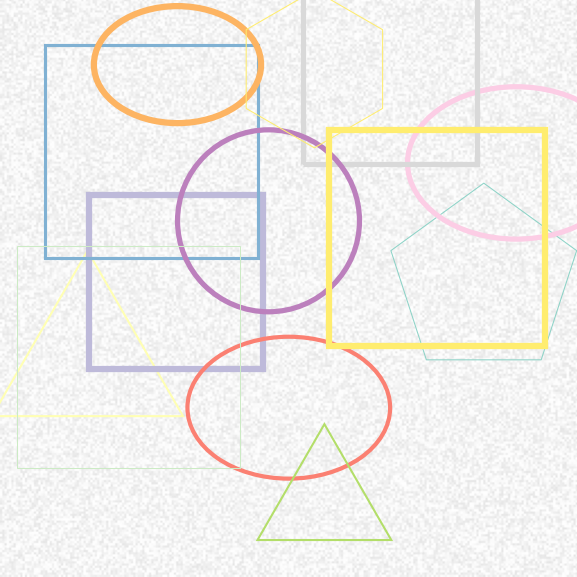[{"shape": "pentagon", "thickness": 0.5, "radius": 0.85, "center": [0.838, 0.513]}, {"shape": "triangle", "thickness": 1, "radius": 0.96, "center": [0.152, 0.374]}, {"shape": "square", "thickness": 3, "radius": 0.75, "center": [0.305, 0.511]}, {"shape": "oval", "thickness": 2, "radius": 0.88, "center": [0.5, 0.293]}, {"shape": "square", "thickness": 1.5, "radius": 0.92, "center": [0.262, 0.737]}, {"shape": "oval", "thickness": 3, "radius": 0.72, "center": [0.307, 0.887]}, {"shape": "triangle", "thickness": 1, "radius": 0.67, "center": [0.562, 0.131]}, {"shape": "oval", "thickness": 2.5, "radius": 0.94, "center": [0.894, 0.717]}, {"shape": "square", "thickness": 2.5, "radius": 0.75, "center": [0.675, 0.865]}, {"shape": "circle", "thickness": 2.5, "radius": 0.79, "center": [0.465, 0.617]}, {"shape": "square", "thickness": 0.5, "radius": 0.96, "center": [0.222, 0.381]}, {"shape": "hexagon", "thickness": 0.5, "radius": 0.68, "center": [0.544, 0.88]}, {"shape": "square", "thickness": 3, "radius": 0.93, "center": [0.757, 0.587]}]